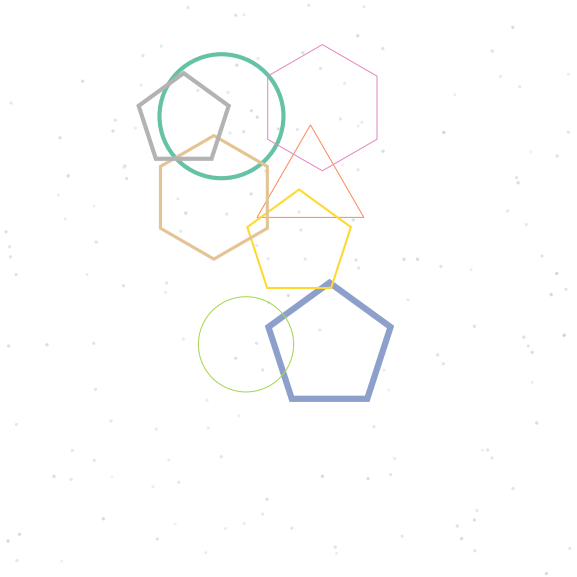[{"shape": "circle", "thickness": 2, "radius": 0.54, "center": [0.384, 0.798]}, {"shape": "triangle", "thickness": 0.5, "radius": 0.53, "center": [0.538, 0.676]}, {"shape": "pentagon", "thickness": 3, "radius": 0.56, "center": [0.571, 0.399]}, {"shape": "hexagon", "thickness": 0.5, "radius": 0.55, "center": [0.558, 0.813]}, {"shape": "circle", "thickness": 0.5, "radius": 0.41, "center": [0.426, 0.403]}, {"shape": "pentagon", "thickness": 1, "radius": 0.47, "center": [0.518, 0.577]}, {"shape": "hexagon", "thickness": 1.5, "radius": 0.53, "center": [0.37, 0.657]}, {"shape": "pentagon", "thickness": 2, "radius": 0.41, "center": [0.318, 0.791]}]